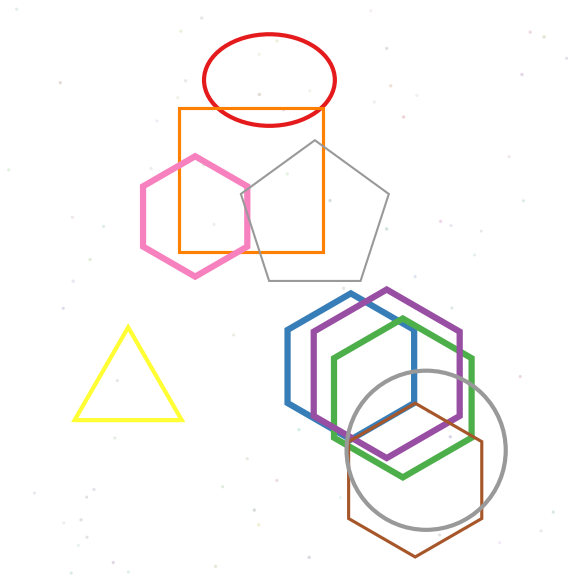[{"shape": "oval", "thickness": 2, "radius": 0.57, "center": [0.467, 0.861]}, {"shape": "hexagon", "thickness": 3, "radius": 0.63, "center": [0.608, 0.365]}, {"shape": "hexagon", "thickness": 3, "radius": 0.69, "center": [0.697, 0.31]}, {"shape": "hexagon", "thickness": 3, "radius": 0.73, "center": [0.67, 0.352]}, {"shape": "square", "thickness": 1.5, "radius": 0.62, "center": [0.434, 0.687]}, {"shape": "triangle", "thickness": 2, "radius": 0.54, "center": [0.222, 0.325]}, {"shape": "hexagon", "thickness": 1.5, "radius": 0.67, "center": [0.719, 0.168]}, {"shape": "hexagon", "thickness": 3, "radius": 0.52, "center": [0.338, 0.624]}, {"shape": "pentagon", "thickness": 1, "radius": 0.67, "center": [0.545, 0.622]}, {"shape": "circle", "thickness": 2, "radius": 0.69, "center": [0.738, 0.219]}]